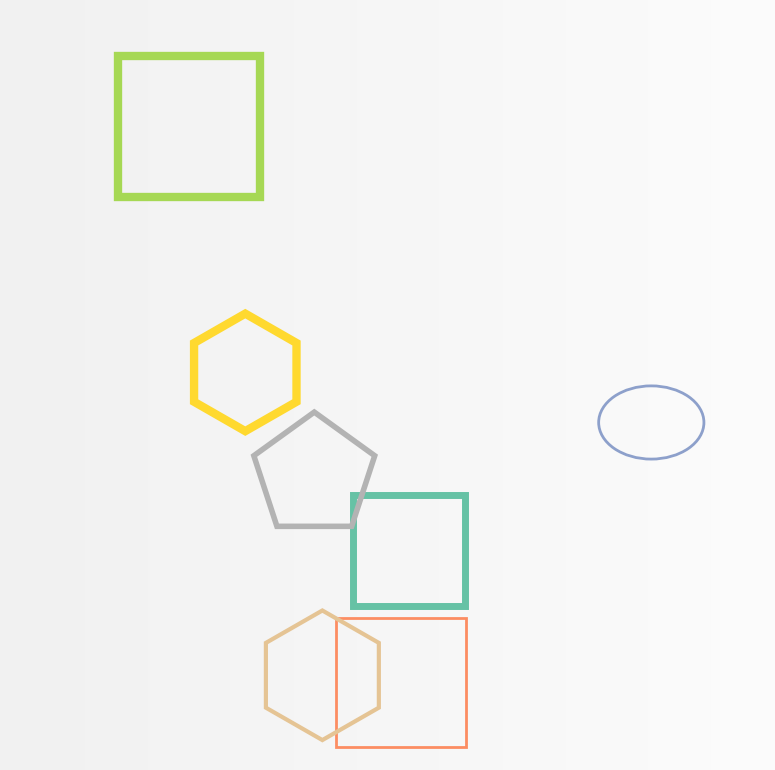[{"shape": "square", "thickness": 2.5, "radius": 0.36, "center": [0.527, 0.285]}, {"shape": "square", "thickness": 1, "radius": 0.42, "center": [0.518, 0.114]}, {"shape": "oval", "thickness": 1, "radius": 0.34, "center": [0.84, 0.451]}, {"shape": "square", "thickness": 3, "radius": 0.46, "center": [0.244, 0.836]}, {"shape": "hexagon", "thickness": 3, "radius": 0.38, "center": [0.316, 0.516]}, {"shape": "hexagon", "thickness": 1.5, "radius": 0.42, "center": [0.416, 0.123]}, {"shape": "pentagon", "thickness": 2, "radius": 0.41, "center": [0.406, 0.383]}]